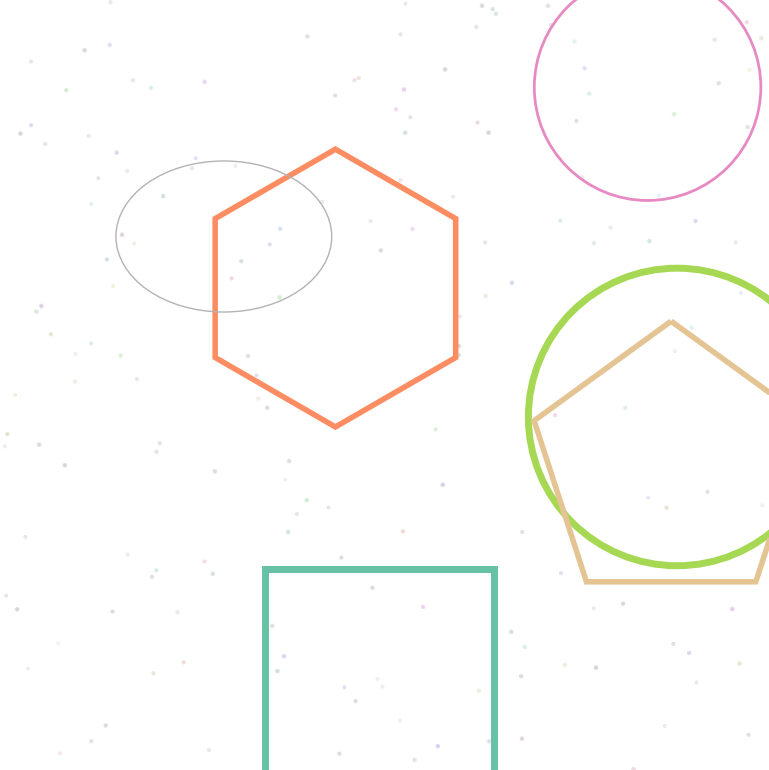[{"shape": "square", "thickness": 2.5, "radius": 0.74, "center": [0.493, 0.112]}, {"shape": "hexagon", "thickness": 2, "radius": 0.9, "center": [0.436, 0.626]}, {"shape": "circle", "thickness": 1, "radius": 0.74, "center": [0.841, 0.887]}, {"shape": "circle", "thickness": 2.5, "radius": 0.97, "center": [0.879, 0.458]}, {"shape": "pentagon", "thickness": 2, "radius": 0.94, "center": [0.872, 0.396]}, {"shape": "oval", "thickness": 0.5, "radius": 0.7, "center": [0.291, 0.693]}]